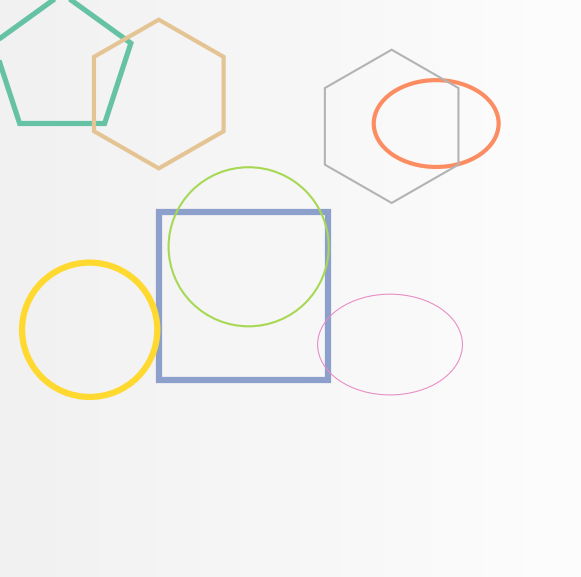[{"shape": "pentagon", "thickness": 2.5, "radius": 0.62, "center": [0.107, 0.886]}, {"shape": "oval", "thickness": 2, "radius": 0.54, "center": [0.75, 0.785]}, {"shape": "square", "thickness": 3, "radius": 0.73, "center": [0.419, 0.487]}, {"shape": "oval", "thickness": 0.5, "radius": 0.62, "center": [0.671, 0.403]}, {"shape": "circle", "thickness": 1, "radius": 0.69, "center": [0.428, 0.572]}, {"shape": "circle", "thickness": 3, "radius": 0.58, "center": [0.154, 0.428]}, {"shape": "hexagon", "thickness": 2, "radius": 0.64, "center": [0.273, 0.836]}, {"shape": "hexagon", "thickness": 1, "radius": 0.66, "center": [0.674, 0.78]}]